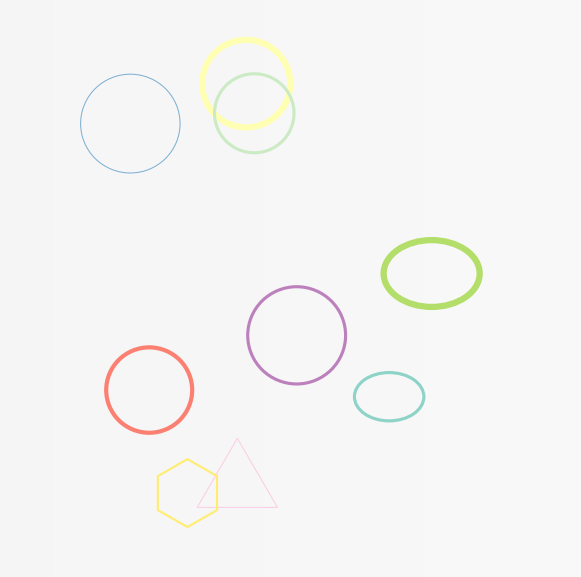[{"shape": "oval", "thickness": 1.5, "radius": 0.3, "center": [0.67, 0.312]}, {"shape": "circle", "thickness": 3, "radius": 0.38, "center": [0.424, 0.854]}, {"shape": "circle", "thickness": 2, "radius": 0.37, "center": [0.257, 0.324]}, {"shape": "circle", "thickness": 0.5, "radius": 0.43, "center": [0.224, 0.785]}, {"shape": "oval", "thickness": 3, "radius": 0.41, "center": [0.743, 0.526]}, {"shape": "triangle", "thickness": 0.5, "radius": 0.4, "center": [0.408, 0.16]}, {"shape": "circle", "thickness": 1.5, "radius": 0.42, "center": [0.51, 0.418]}, {"shape": "circle", "thickness": 1.5, "radius": 0.34, "center": [0.437, 0.803]}, {"shape": "hexagon", "thickness": 1, "radius": 0.29, "center": [0.323, 0.145]}]